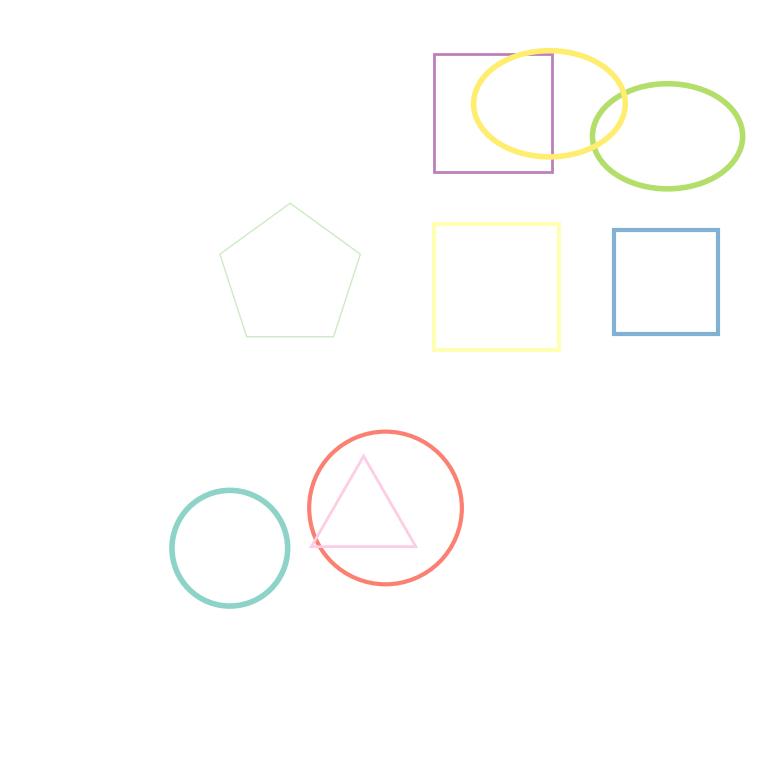[{"shape": "circle", "thickness": 2, "radius": 0.38, "center": [0.298, 0.288]}, {"shape": "square", "thickness": 1.5, "radius": 0.41, "center": [0.645, 0.627]}, {"shape": "circle", "thickness": 1.5, "radius": 0.5, "center": [0.501, 0.34]}, {"shape": "square", "thickness": 1.5, "radius": 0.34, "center": [0.865, 0.634]}, {"shape": "oval", "thickness": 2, "radius": 0.49, "center": [0.867, 0.823]}, {"shape": "triangle", "thickness": 1, "radius": 0.39, "center": [0.472, 0.329]}, {"shape": "square", "thickness": 1, "radius": 0.38, "center": [0.64, 0.853]}, {"shape": "pentagon", "thickness": 0.5, "radius": 0.48, "center": [0.377, 0.64]}, {"shape": "oval", "thickness": 2, "radius": 0.49, "center": [0.714, 0.865]}]